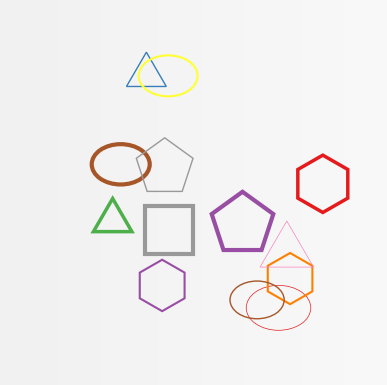[{"shape": "hexagon", "thickness": 2.5, "radius": 0.37, "center": [0.833, 0.523]}, {"shape": "oval", "thickness": 0.5, "radius": 0.42, "center": [0.719, 0.2]}, {"shape": "triangle", "thickness": 1, "radius": 0.3, "center": [0.378, 0.805]}, {"shape": "triangle", "thickness": 2.5, "radius": 0.29, "center": [0.291, 0.427]}, {"shape": "pentagon", "thickness": 3, "radius": 0.42, "center": [0.626, 0.418]}, {"shape": "hexagon", "thickness": 1.5, "radius": 0.33, "center": [0.418, 0.259]}, {"shape": "hexagon", "thickness": 1.5, "radius": 0.33, "center": [0.749, 0.276]}, {"shape": "oval", "thickness": 1.5, "radius": 0.38, "center": [0.434, 0.803]}, {"shape": "oval", "thickness": 3, "radius": 0.37, "center": [0.312, 0.573]}, {"shape": "oval", "thickness": 1, "radius": 0.35, "center": [0.663, 0.221]}, {"shape": "triangle", "thickness": 0.5, "radius": 0.4, "center": [0.74, 0.346]}, {"shape": "pentagon", "thickness": 1, "radius": 0.38, "center": [0.425, 0.565]}, {"shape": "square", "thickness": 3, "radius": 0.31, "center": [0.437, 0.403]}]